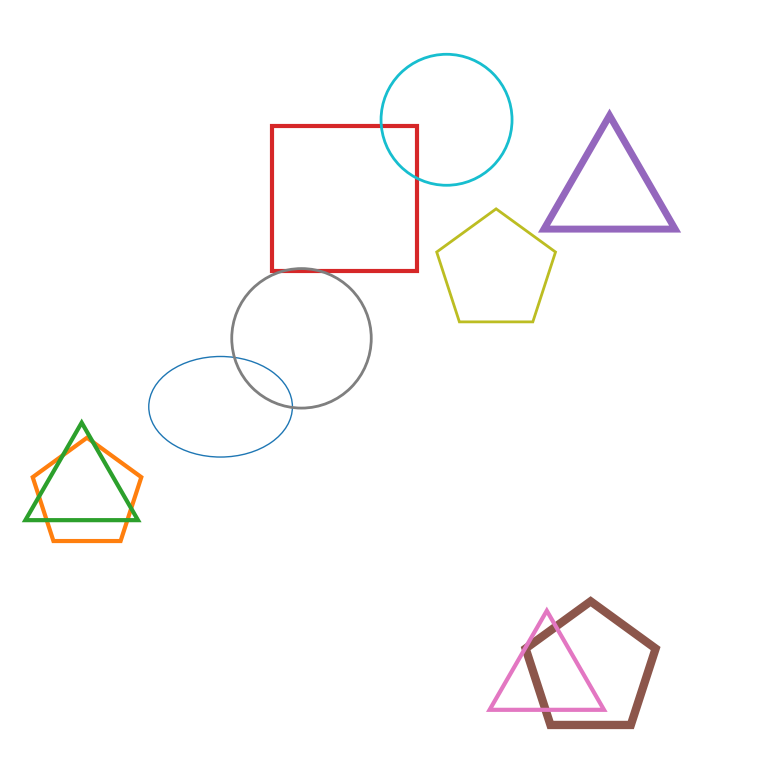[{"shape": "oval", "thickness": 0.5, "radius": 0.47, "center": [0.286, 0.472]}, {"shape": "pentagon", "thickness": 1.5, "radius": 0.37, "center": [0.113, 0.357]}, {"shape": "triangle", "thickness": 1.5, "radius": 0.42, "center": [0.106, 0.367]}, {"shape": "square", "thickness": 1.5, "radius": 0.47, "center": [0.448, 0.742]}, {"shape": "triangle", "thickness": 2.5, "radius": 0.49, "center": [0.792, 0.752]}, {"shape": "pentagon", "thickness": 3, "radius": 0.44, "center": [0.767, 0.13]}, {"shape": "triangle", "thickness": 1.5, "radius": 0.43, "center": [0.71, 0.121]}, {"shape": "circle", "thickness": 1, "radius": 0.45, "center": [0.392, 0.561]}, {"shape": "pentagon", "thickness": 1, "radius": 0.41, "center": [0.644, 0.648]}, {"shape": "circle", "thickness": 1, "radius": 0.43, "center": [0.58, 0.844]}]